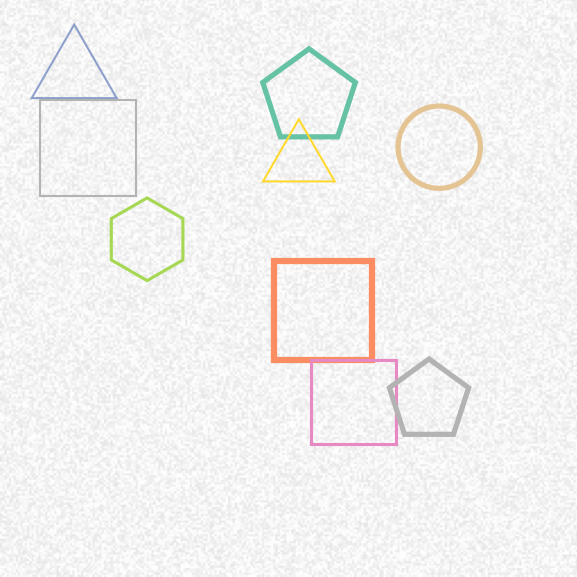[{"shape": "pentagon", "thickness": 2.5, "radius": 0.42, "center": [0.535, 0.83]}, {"shape": "square", "thickness": 3, "radius": 0.43, "center": [0.559, 0.461]}, {"shape": "triangle", "thickness": 1, "radius": 0.42, "center": [0.128, 0.872]}, {"shape": "square", "thickness": 1.5, "radius": 0.37, "center": [0.612, 0.303]}, {"shape": "hexagon", "thickness": 1.5, "radius": 0.36, "center": [0.255, 0.585]}, {"shape": "triangle", "thickness": 1, "radius": 0.36, "center": [0.517, 0.721]}, {"shape": "circle", "thickness": 2.5, "radius": 0.36, "center": [0.761, 0.744]}, {"shape": "square", "thickness": 1, "radius": 0.42, "center": [0.152, 0.743]}, {"shape": "pentagon", "thickness": 2.5, "radius": 0.36, "center": [0.743, 0.305]}]